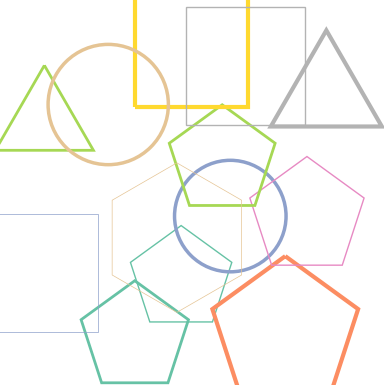[{"shape": "pentagon", "thickness": 2, "radius": 0.73, "center": [0.35, 0.124]}, {"shape": "pentagon", "thickness": 1, "radius": 0.69, "center": [0.47, 0.276]}, {"shape": "pentagon", "thickness": 3, "radius": 1.0, "center": [0.741, 0.136]}, {"shape": "circle", "thickness": 2.5, "radius": 0.72, "center": [0.598, 0.439]}, {"shape": "square", "thickness": 0.5, "radius": 0.76, "center": [0.102, 0.291]}, {"shape": "pentagon", "thickness": 1, "radius": 0.78, "center": [0.797, 0.437]}, {"shape": "triangle", "thickness": 2, "radius": 0.74, "center": [0.115, 0.683]}, {"shape": "pentagon", "thickness": 2, "radius": 0.72, "center": [0.577, 0.583]}, {"shape": "square", "thickness": 3, "radius": 0.74, "center": [0.497, 0.868]}, {"shape": "hexagon", "thickness": 0.5, "radius": 0.97, "center": [0.459, 0.383]}, {"shape": "circle", "thickness": 2.5, "radius": 0.78, "center": [0.281, 0.728]}, {"shape": "square", "thickness": 1, "radius": 0.77, "center": [0.638, 0.828]}, {"shape": "triangle", "thickness": 3, "radius": 0.83, "center": [0.848, 0.755]}]